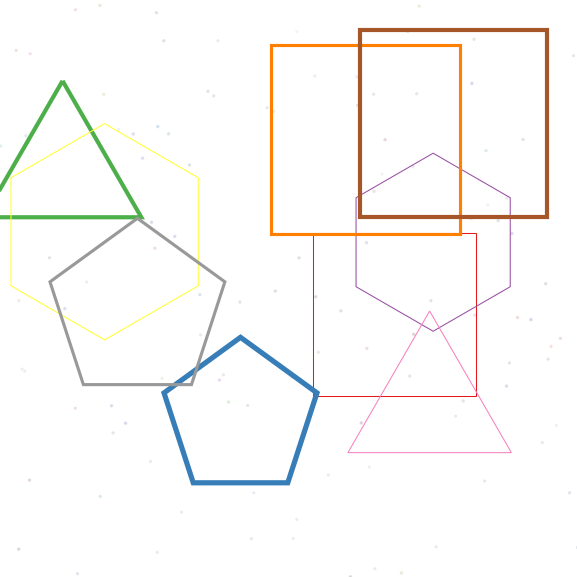[{"shape": "square", "thickness": 0.5, "radius": 0.7, "center": [0.683, 0.454]}, {"shape": "pentagon", "thickness": 2.5, "radius": 0.7, "center": [0.416, 0.276]}, {"shape": "triangle", "thickness": 2, "radius": 0.79, "center": [0.108, 0.702]}, {"shape": "hexagon", "thickness": 0.5, "radius": 0.77, "center": [0.75, 0.58]}, {"shape": "square", "thickness": 1.5, "radius": 0.82, "center": [0.633, 0.758]}, {"shape": "hexagon", "thickness": 0.5, "radius": 0.94, "center": [0.181, 0.598]}, {"shape": "square", "thickness": 2, "radius": 0.81, "center": [0.786, 0.786]}, {"shape": "triangle", "thickness": 0.5, "radius": 0.82, "center": [0.744, 0.297]}, {"shape": "pentagon", "thickness": 1.5, "radius": 0.8, "center": [0.238, 0.462]}]